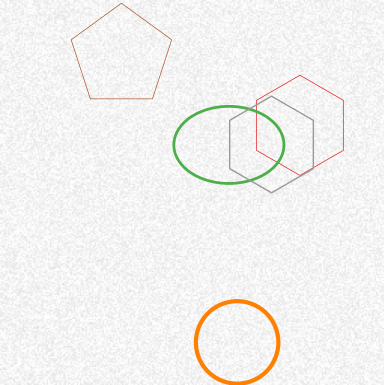[{"shape": "hexagon", "thickness": 0.5, "radius": 0.65, "center": [0.779, 0.674]}, {"shape": "oval", "thickness": 2, "radius": 0.72, "center": [0.595, 0.624]}, {"shape": "circle", "thickness": 3, "radius": 0.54, "center": [0.616, 0.111]}, {"shape": "pentagon", "thickness": 0.5, "radius": 0.69, "center": [0.315, 0.854]}, {"shape": "hexagon", "thickness": 1, "radius": 0.63, "center": [0.705, 0.625]}]